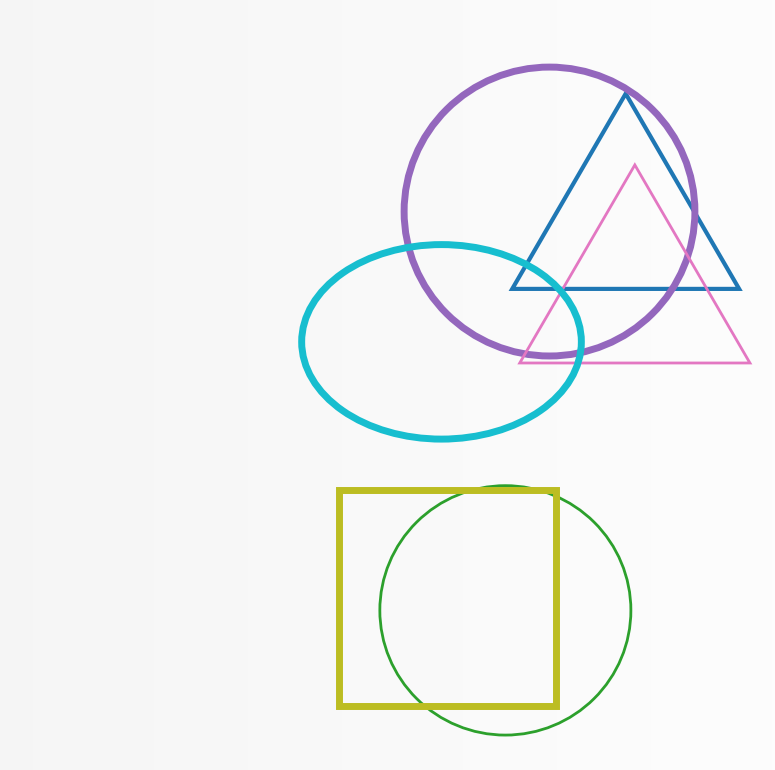[{"shape": "triangle", "thickness": 1.5, "radius": 0.85, "center": [0.807, 0.709]}, {"shape": "circle", "thickness": 1, "radius": 0.81, "center": [0.652, 0.207]}, {"shape": "circle", "thickness": 2.5, "radius": 0.94, "center": [0.709, 0.725]}, {"shape": "triangle", "thickness": 1, "radius": 0.86, "center": [0.819, 0.614]}, {"shape": "square", "thickness": 2.5, "radius": 0.7, "center": [0.577, 0.224]}, {"shape": "oval", "thickness": 2.5, "radius": 0.9, "center": [0.57, 0.556]}]